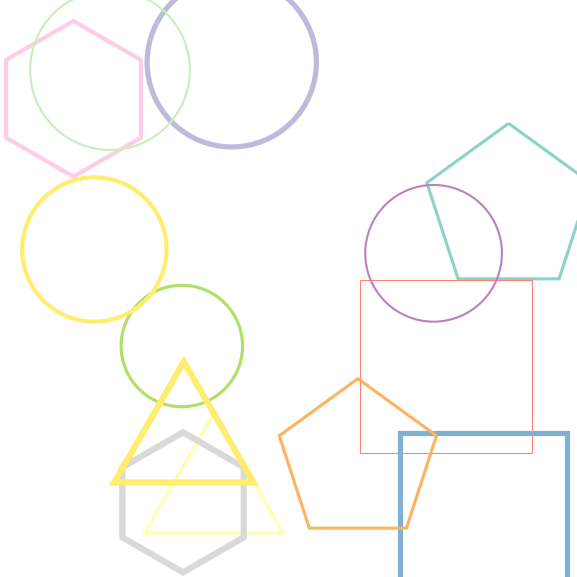[{"shape": "pentagon", "thickness": 1.5, "radius": 0.74, "center": [0.881, 0.637]}, {"shape": "triangle", "thickness": 1.5, "radius": 0.69, "center": [0.37, 0.145]}, {"shape": "circle", "thickness": 2.5, "radius": 0.73, "center": [0.401, 0.891]}, {"shape": "square", "thickness": 0.5, "radius": 0.75, "center": [0.773, 0.365]}, {"shape": "square", "thickness": 2.5, "radius": 0.72, "center": [0.838, 0.105]}, {"shape": "pentagon", "thickness": 1.5, "radius": 0.72, "center": [0.62, 0.2]}, {"shape": "circle", "thickness": 1.5, "radius": 0.53, "center": [0.315, 0.4]}, {"shape": "hexagon", "thickness": 2, "radius": 0.67, "center": [0.127, 0.828]}, {"shape": "hexagon", "thickness": 3, "radius": 0.61, "center": [0.317, 0.129]}, {"shape": "circle", "thickness": 1, "radius": 0.59, "center": [0.751, 0.561]}, {"shape": "circle", "thickness": 1, "radius": 0.69, "center": [0.191, 0.878]}, {"shape": "circle", "thickness": 2, "radius": 0.62, "center": [0.163, 0.567]}, {"shape": "triangle", "thickness": 3, "radius": 0.7, "center": [0.318, 0.233]}]